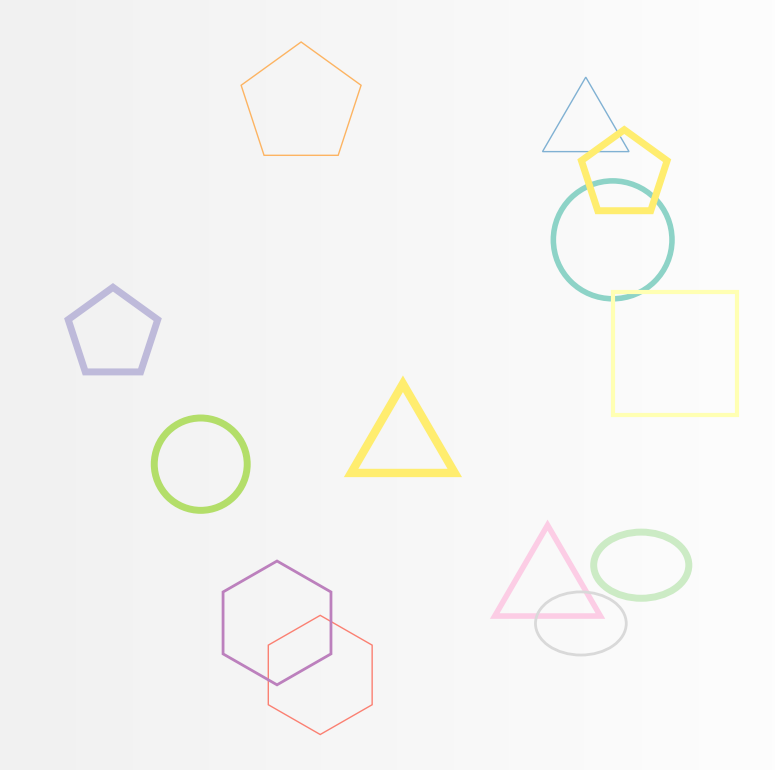[{"shape": "circle", "thickness": 2, "radius": 0.38, "center": [0.791, 0.689]}, {"shape": "square", "thickness": 1.5, "radius": 0.4, "center": [0.871, 0.541]}, {"shape": "pentagon", "thickness": 2.5, "radius": 0.3, "center": [0.146, 0.566]}, {"shape": "hexagon", "thickness": 0.5, "radius": 0.39, "center": [0.413, 0.123]}, {"shape": "triangle", "thickness": 0.5, "radius": 0.32, "center": [0.756, 0.835]}, {"shape": "pentagon", "thickness": 0.5, "radius": 0.41, "center": [0.389, 0.864]}, {"shape": "circle", "thickness": 2.5, "radius": 0.3, "center": [0.259, 0.397]}, {"shape": "triangle", "thickness": 2, "radius": 0.39, "center": [0.707, 0.239]}, {"shape": "oval", "thickness": 1, "radius": 0.29, "center": [0.749, 0.19]}, {"shape": "hexagon", "thickness": 1, "radius": 0.4, "center": [0.357, 0.191]}, {"shape": "oval", "thickness": 2.5, "radius": 0.31, "center": [0.827, 0.266]}, {"shape": "pentagon", "thickness": 2.5, "radius": 0.29, "center": [0.806, 0.773]}, {"shape": "triangle", "thickness": 3, "radius": 0.39, "center": [0.52, 0.424]}]